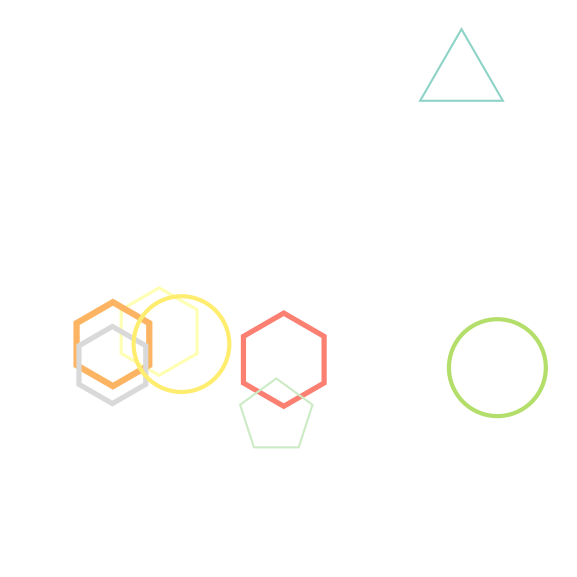[{"shape": "triangle", "thickness": 1, "radius": 0.41, "center": [0.799, 0.866]}, {"shape": "hexagon", "thickness": 1.5, "radius": 0.38, "center": [0.276, 0.425]}, {"shape": "hexagon", "thickness": 2.5, "radius": 0.4, "center": [0.491, 0.376]}, {"shape": "hexagon", "thickness": 3, "radius": 0.36, "center": [0.196, 0.403]}, {"shape": "circle", "thickness": 2, "radius": 0.42, "center": [0.861, 0.362]}, {"shape": "hexagon", "thickness": 2.5, "radius": 0.33, "center": [0.195, 0.367]}, {"shape": "pentagon", "thickness": 1, "radius": 0.33, "center": [0.478, 0.278]}, {"shape": "circle", "thickness": 2, "radius": 0.41, "center": [0.314, 0.403]}]